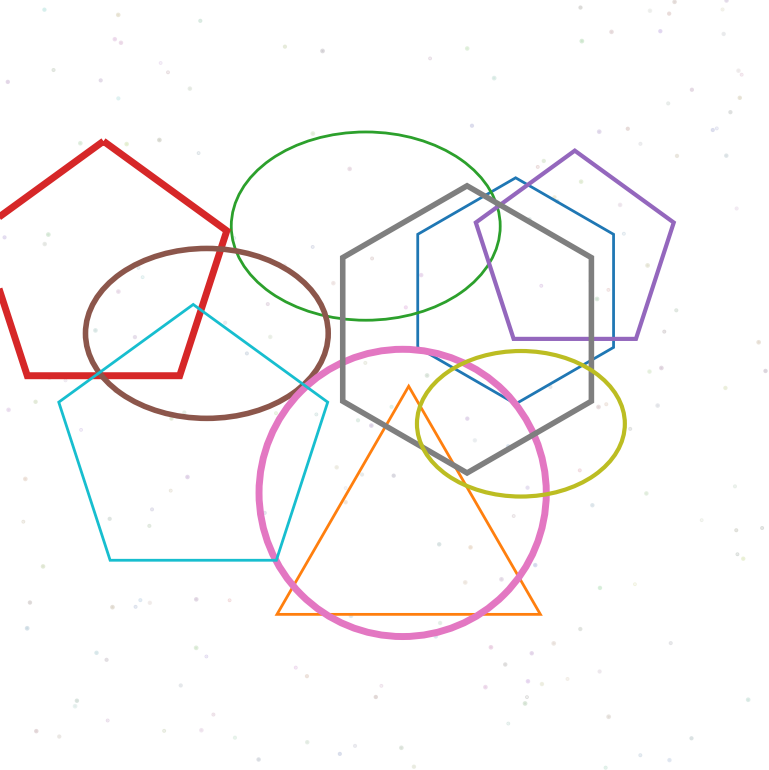[{"shape": "hexagon", "thickness": 1, "radius": 0.73, "center": [0.67, 0.622]}, {"shape": "triangle", "thickness": 1, "radius": 0.99, "center": [0.531, 0.301]}, {"shape": "oval", "thickness": 1, "radius": 0.87, "center": [0.475, 0.706]}, {"shape": "pentagon", "thickness": 2.5, "radius": 0.84, "center": [0.134, 0.648]}, {"shape": "pentagon", "thickness": 1.5, "radius": 0.68, "center": [0.746, 0.669]}, {"shape": "oval", "thickness": 2, "radius": 0.79, "center": [0.269, 0.567]}, {"shape": "circle", "thickness": 2.5, "radius": 0.93, "center": [0.523, 0.36]}, {"shape": "hexagon", "thickness": 2, "radius": 0.93, "center": [0.607, 0.572]}, {"shape": "oval", "thickness": 1.5, "radius": 0.68, "center": [0.676, 0.45]}, {"shape": "pentagon", "thickness": 1, "radius": 0.92, "center": [0.251, 0.421]}]